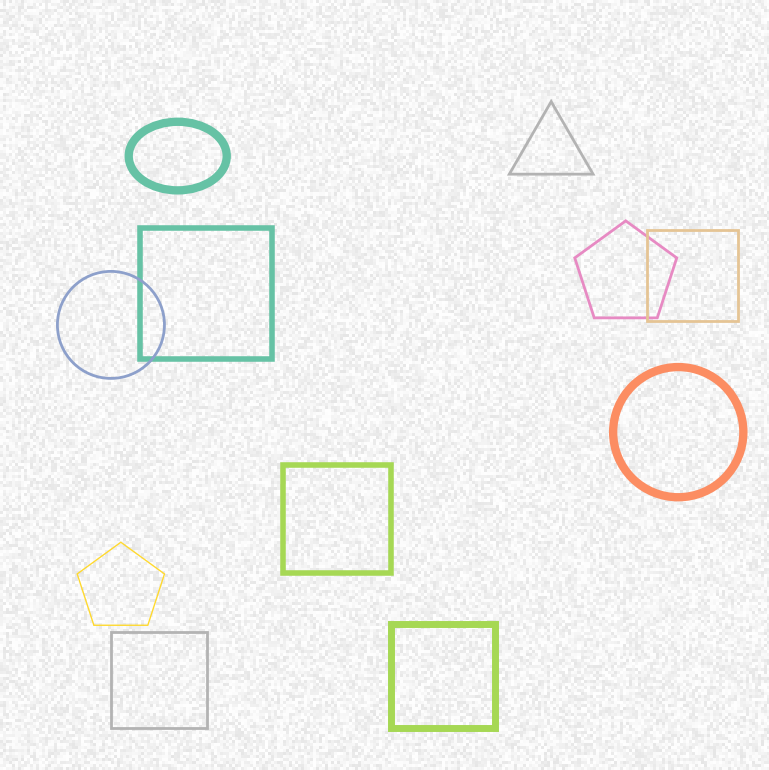[{"shape": "square", "thickness": 2, "radius": 0.43, "center": [0.267, 0.619]}, {"shape": "oval", "thickness": 3, "radius": 0.32, "center": [0.231, 0.797]}, {"shape": "circle", "thickness": 3, "radius": 0.42, "center": [0.881, 0.439]}, {"shape": "circle", "thickness": 1, "radius": 0.35, "center": [0.144, 0.578]}, {"shape": "pentagon", "thickness": 1, "radius": 0.35, "center": [0.813, 0.644]}, {"shape": "square", "thickness": 2.5, "radius": 0.34, "center": [0.575, 0.123]}, {"shape": "square", "thickness": 2, "radius": 0.35, "center": [0.438, 0.326]}, {"shape": "pentagon", "thickness": 0.5, "radius": 0.3, "center": [0.157, 0.236]}, {"shape": "square", "thickness": 1, "radius": 0.3, "center": [0.9, 0.642]}, {"shape": "square", "thickness": 1, "radius": 0.31, "center": [0.206, 0.117]}, {"shape": "triangle", "thickness": 1, "radius": 0.31, "center": [0.716, 0.805]}]